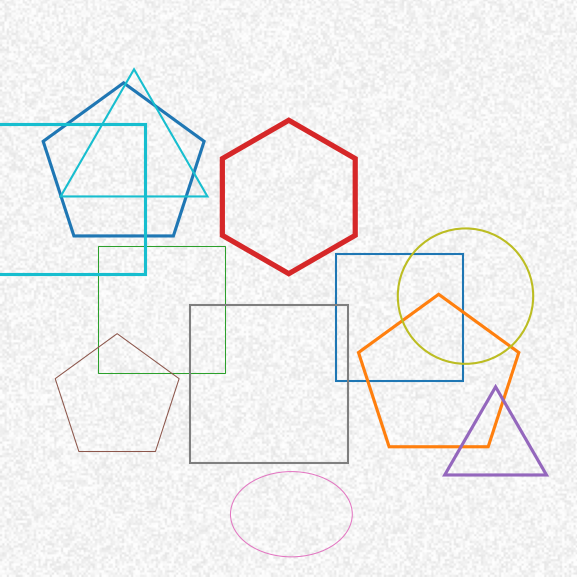[{"shape": "square", "thickness": 1, "radius": 0.55, "center": [0.692, 0.449]}, {"shape": "pentagon", "thickness": 1.5, "radius": 0.73, "center": [0.214, 0.709]}, {"shape": "pentagon", "thickness": 1.5, "radius": 0.73, "center": [0.76, 0.344]}, {"shape": "square", "thickness": 0.5, "radius": 0.55, "center": [0.279, 0.464]}, {"shape": "hexagon", "thickness": 2.5, "radius": 0.66, "center": [0.5, 0.658]}, {"shape": "triangle", "thickness": 1.5, "radius": 0.51, "center": [0.858, 0.228]}, {"shape": "pentagon", "thickness": 0.5, "radius": 0.56, "center": [0.203, 0.309]}, {"shape": "oval", "thickness": 0.5, "radius": 0.53, "center": [0.505, 0.109]}, {"shape": "square", "thickness": 1, "radius": 0.69, "center": [0.466, 0.334]}, {"shape": "circle", "thickness": 1, "radius": 0.59, "center": [0.806, 0.486]}, {"shape": "square", "thickness": 1.5, "radius": 0.65, "center": [0.121, 0.655]}, {"shape": "triangle", "thickness": 1, "radius": 0.73, "center": [0.232, 0.732]}]